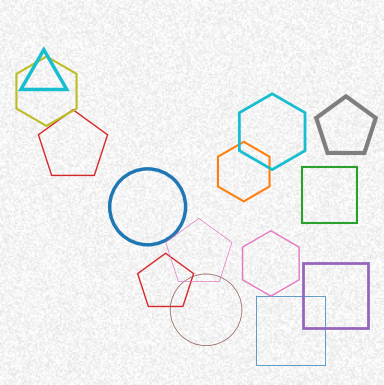[{"shape": "circle", "thickness": 2.5, "radius": 0.49, "center": [0.383, 0.463]}, {"shape": "square", "thickness": 0.5, "radius": 0.45, "center": [0.754, 0.141]}, {"shape": "hexagon", "thickness": 1.5, "radius": 0.39, "center": [0.633, 0.554]}, {"shape": "square", "thickness": 1.5, "radius": 0.36, "center": [0.856, 0.493]}, {"shape": "pentagon", "thickness": 1, "radius": 0.47, "center": [0.19, 0.621]}, {"shape": "pentagon", "thickness": 1, "radius": 0.38, "center": [0.43, 0.266]}, {"shape": "square", "thickness": 2, "radius": 0.42, "center": [0.871, 0.232]}, {"shape": "circle", "thickness": 0.5, "radius": 0.47, "center": [0.535, 0.195]}, {"shape": "pentagon", "thickness": 0.5, "radius": 0.45, "center": [0.516, 0.342]}, {"shape": "hexagon", "thickness": 1, "radius": 0.42, "center": [0.703, 0.316]}, {"shape": "pentagon", "thickness": 3, "radius": 0.41, "center": [0.899, 0.668]}, {"shape": "hexagon", "thickness": 1.5, "radius": 0.45, "center": [0.121, 0.763]}, {"shape": "hexagon", "thickness": 2, "radius": 0.49, "center": [0.707, 0.658]}, {"shape": "triangle", "thickness": 2.5, "radius": 0.34, "center": [0.114, 0.802]}]